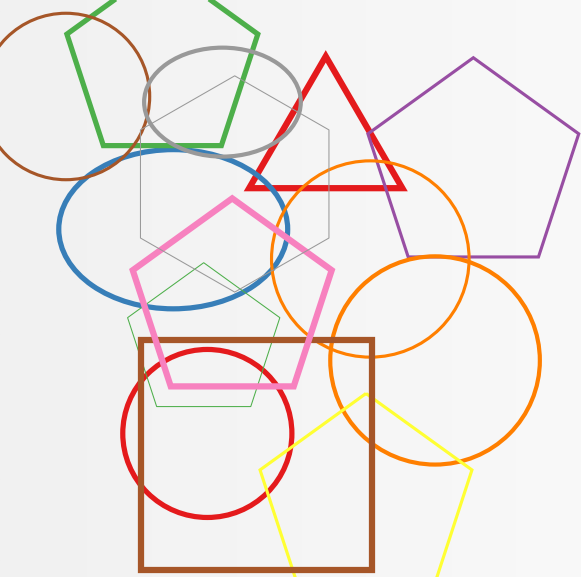[{"shape": "triangle", "thickness": 3, "radius": 0.76, "center": [0.56, 0.749]}, {"shape": "circle", "thickness": 2.5, "radius": 0.73, "center": [0.357, 0.249]}, {"shape": "oval", "thickness": 2.5, "radius": 0.98, "center": [0.298, 0.602]}, {"shape": "pentagon", "thickness": 0.5, "radius": 0.69, "center": [0.35, 0.407]}, {"shape": "pentagon", "thickness": 2.5, "radius": 0.86, "center": [0.279, 0.887]}, {"shape": "pentagon", "thickness": 1.5, "radius": 0.95, "center": [0.814, 0.708]}, {"shape": "circle", "thickness": 2, "radius": 0.9, "center": [0.748, 0.375]}, {"shape": "circle", "thickness": 1.5, "radius": 0.85, "center": [0.637, 0.551]}, {"shape": "pentagon", "thickness": 1.5, "radius": 0.96, "center": [0.63, 0.126]}, {"shape": "square", "thickness": 3, "radius": 1.0, "center": [0.441, 0.211]}, {"shape": "circle", "thickness": 1.5, "radius": 0.72, "center": [0.113, 0.832]}, {"shape": "pentagon", "thickness": 3, "radius": 0.9, "center": [0.4, 0.476]}, {"shape": "hexagon", "thickness": 0.5, "radius": 0.94, "center": [0.404, 0.681]}, {"shape": "oval", "thickness": 2, "radius": 0.67, "center": [0.383, 0.822]}]